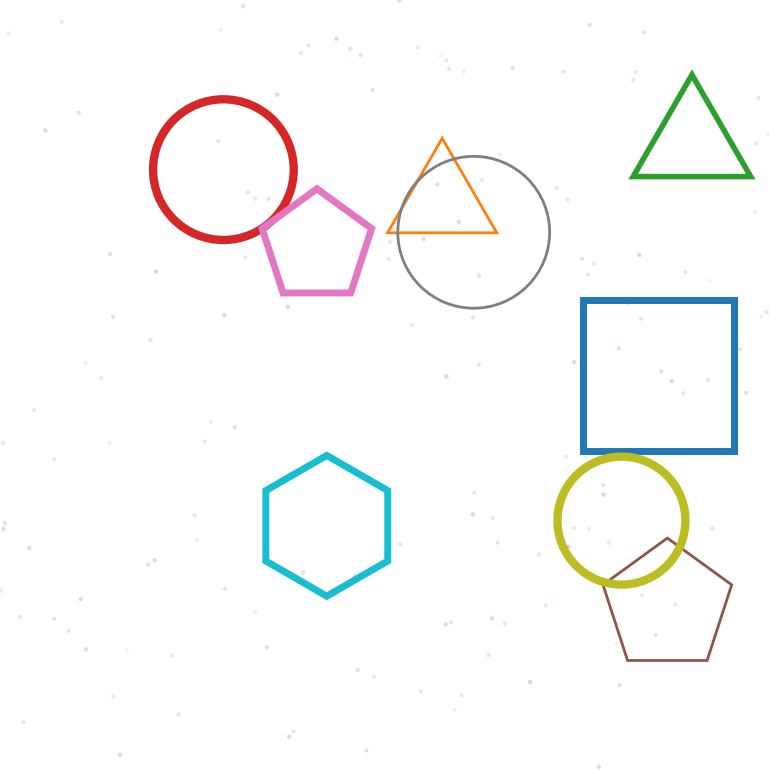[{"shape": "square", "thickness": 2.5, "radius": 0.49, "center": [0.855, 0.513]}, {"shape": "triangle", "thickness": 1, "radius": 0.41, "center": [0.574, 0.739]}, {"shape": "triangle", "thickness": 2, "radius": 0.44, "center": [0.899, 0.815]}, {"shape": "circle", "thickness": 3, "radius": 0.46, "center": [0.29, 0.78]}, {"shape": "pentagon", "thickness": 1, "radius": 0.44, "center": [0.867, 0.213]}, {"shape": "pentagon", "thickness": 2.5, "radius": 0.37, "center": [0.412, 0.68]}, {"shape": "circle", "thickness": 1, "radius": 0.49, "center": [0.615, 0.698]}, {"shape": "circle", "thickness": 3, "radius": 0.42, "center": [0.807, 0.324]}, {"shape": "hexagon", "thickness": 2.5, "radius": 0.46, "center": [0.424, 0.317]}]